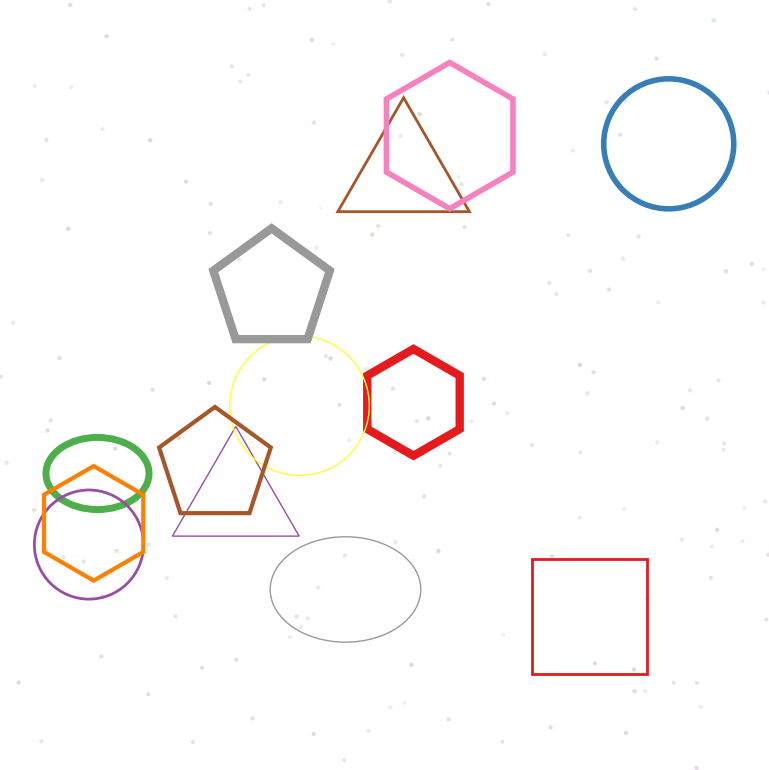[{"shape": "square", "thickness": 1, "radius": 0.37, "center": [0.766, 0.199]}, {"shape": "hexagon", "thickness": 3, "radius": 0.35, "center": [0.537, 0.477]}, {"shape": "circle", "thickness": 2, "radius": 0.42, "center": [0.868, 0.813]}, {"shape": "oval", "thickness": 2.5, "radius": 0.33, "center": [0.127, 0.385]}, {"shape": "circle", "thickness": 1, "radius": 0.35, "center": [0.115, 0.293]}, {"shape": "triangle", "thickness": 0.5, "radius": 0.47, "center": [0.306, 0.351]}, {"shape": "hexagon", "thickness": 1.5, "radius": 0.37, "center": [0.122, 0.32]}, {"shape": "circle", "thickness": 0.5, "radius": 0.45, "center": [0.389, 0.473]}, {"shape": "pentagon", "thickness": 1.5, "radius": 0.38, "center": [0.279, 0.395]}, {"shape": "triangle", "thickness": 1, "radius": 0.49, "center": [0.524, 0.774]}, {"shape": "hexagon", "thickness": 2, "radius": 0.47, "center": [0.584, 0.824]}, {"shape": "oval", "thickness": 0.5, "radius": 0.49, "center": [0.449, 0.234]}, {"shape": "pentagon", "thickness": 3, "radius": 0.4, "center": [0.353, 0.624]}]